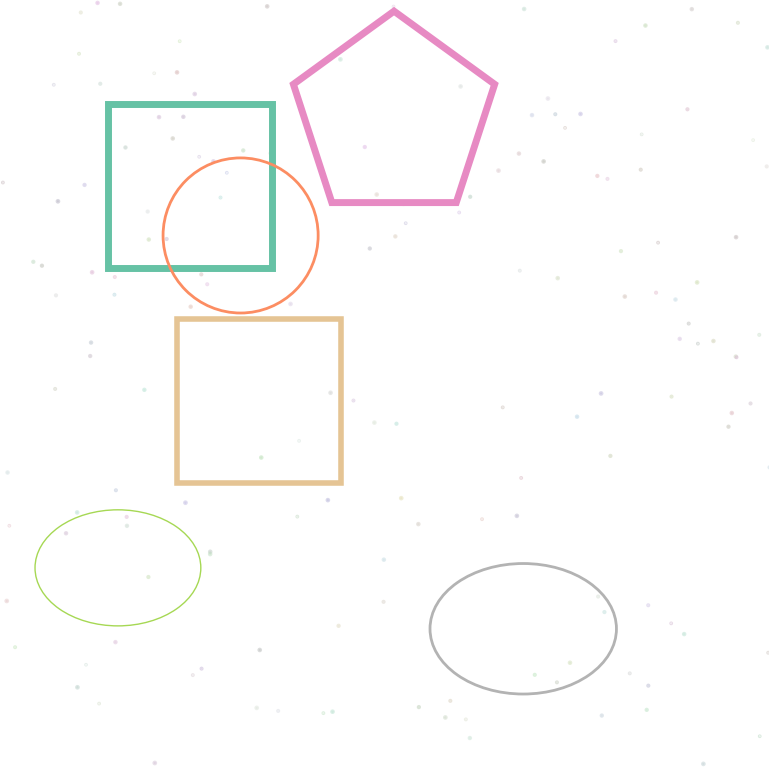[{"shape": "square", "thickness": 2.5, "radius": 0.53, "center": [0.247, 0.758]}, {"shape": "circle", "thickness": 1, "radius": 0.5, "center": [0.312, 0.694]}, {"shape": "pentagon", "thickness": 2.5, "radius": 0.69, "center": [0.512, 0.848]}, {"shape": "oval", "thickness": 0.5, "radius": 0.54, "center": [0.153, 0.263]}, {"shape": "square", "thickness": 2, "radius": 0.53, "center": [0.336, 0.479]}, {"shape": "oval", "thickness": 1, "radius": 0.61, "center": [0.68, 0.183]}]